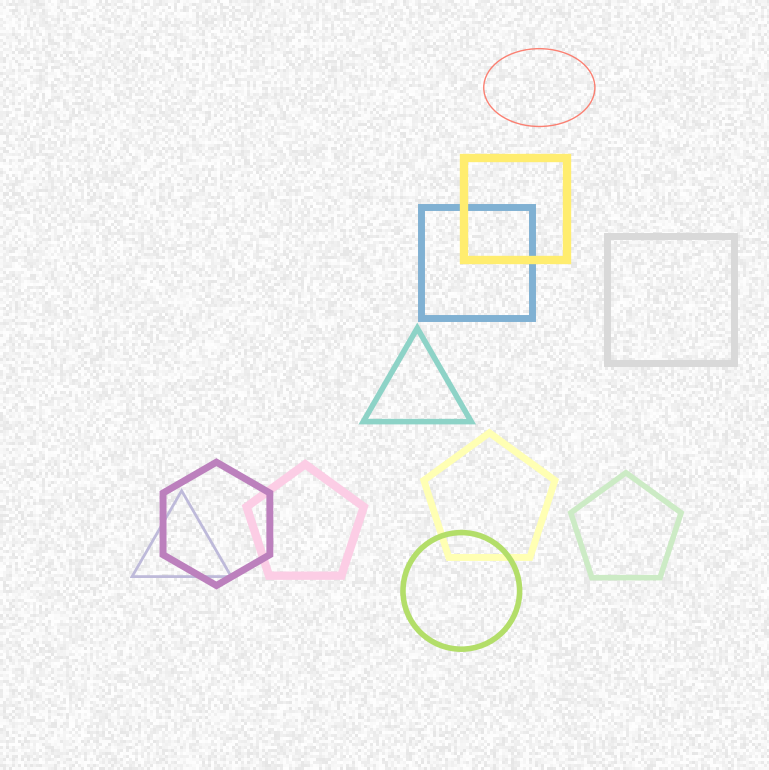[{"shape": "triangle", "thickness": 2, "radius": 0.4, "center": [0.542, 0.493]}, {"shape": "pentagon", "thickness": 2.5, "radius": 0.45, "center": [0.636, 0.348]}, {"shape": "triangle", "thickness": 1, "radius": 0.37, "center": [0.236, 0.288]}, {"shape": "oval", "thickness": 0.5, "radius": 0.36, "center": [0.7, 0.886]}, {"shape": "square", "thickness": 2.5, "radius": 0.36, "center": [0.619, 0.658]}, {"shape": "circle", "thickness": 2, "radius": 0.38, "center": [0.599, 0.233]}, {"shape": "pentagon", "thickness": 3, "radius": 0.4, "center": [0.396, 0.317]}, {"shape": "square", "thickness": 2.5, "radius": 0.41, "center": [0.871, 0.612]}, {"shape": "hexagon", "thickness": 2.5, "radius": 0.4, "center": [0.281, 0.32]}, {"shape": "pentagon", "thickness": 2, "radius": 0.38, "center": [0.813, 0.311]}, {"shape": "square", "thickness": 3, "radius": 0.33, "center": [0.67, 0.729]}]